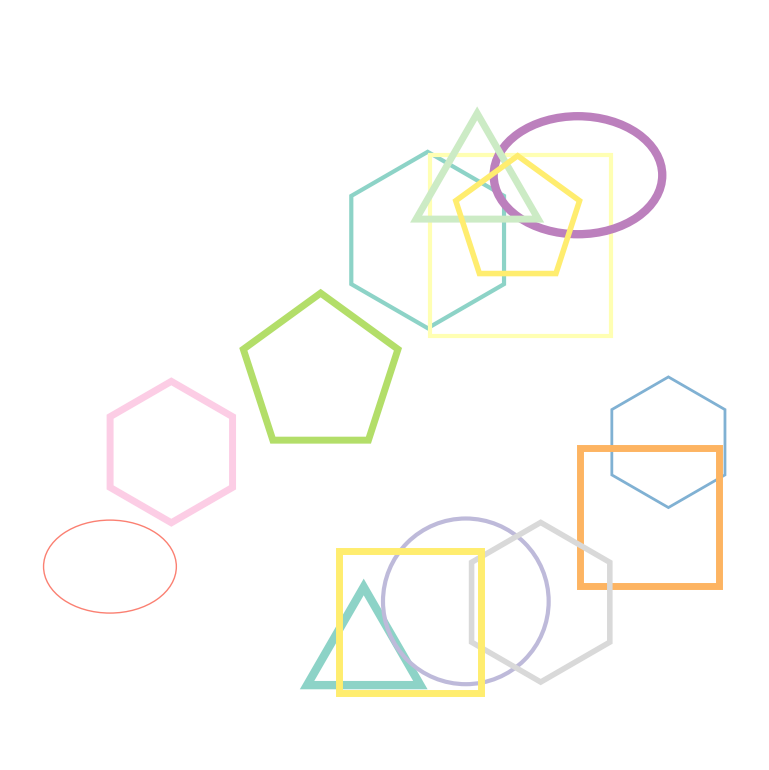[{"shape": "hexagon", "thickness": 1.5, "radius": 0.57, "center": [0.555, 0.688]}, {"shape": "triangle", "thickness": 3, "radius": 0.42, "center": [0.472, 0.153]}, {"shape": "square", "thickness": 1.5, "radius": 0.59, "center": [0.676, 0.681]}, {"shape": "circle", "thickness": 1.5, "radius": 0.54, "center": [0.605, 0.219]}, {"shape": "oval", "thickness": 0.5, "radius": 0.43, "center": [0.143, 0.264]}, {"shape": "hexagon", "thickness": 1, "radius": 0.42, "center": [0.868, 0.426]}, {"shape": "square", "thickness": 2.5, "radius": 0.45, "center": [0.843, 0.329]}, {"shape": "pentagon", "thickness": 2.5, "radius": 0.53, "center": [0.416, 0.514]}, {"shape": "hexagon", "thickness": 2.5, "radius": 0.46, "center": [0.223, 0.413]}, {"shape": "hexagon", "thickness": 2, "radius": 0.52, "center": [0.702, 0.218]}, {"shape": "oval", "thickness": 3, "radius": 0.55, "center": [0.751, 0.772]}, {"shape": "triangle", "thickness": 2.5, "radius": 0.46, "center": [0.62, 0.761]}, {"shape": "pentagon", "thickness": 2, "radius": 0.42, "center": [0.672, 0.713]}, {"shape": "square", "thickness": 2.5, "radius": 0.46, "center": [0.532, 0.192]}]